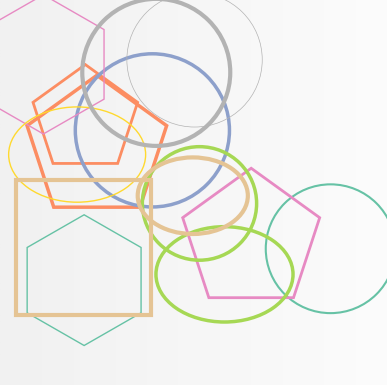[{"shape": "circle", "thickness": 1.5, "radius": 0.84, "center": [0.853, 0.354]}, {"shape": "hexagon", "thickness": 1, "radius": 0.85, "center": [0.217, 0.272]}, {"shape": "pentagon", "thickness": 2, "radius": 0.71, "center": [0.22, 0.69]}, {"shape": "pentagon", "thickness": 2.5, "radius": 0.95, "center": [0.25, 0.615]}, {"shape": "circle", "thickness": 2.5, "radius": 0.99, "center": [0.393, 0.661]}, {"shape": "pentagon", "thickness": 2, "radius": 0.93, "center": [0.648, 0.377]}, {"shape": "hexagon", "thickness": 1, "radius": 0.9, "center": [0.112, 0.833]}, {"shape": "circle", "thickness": 2.5, "radius": 0.74, "center": [0.515, 0.472]}, {"shape": "oval", "thickness": 2.5, "radius": 0.88, "center": [0.579, 0.287]}, {"shape": "oval", "thickness": 1, "radius": 0.88, "center": [0.199, 0.599]}, {"shape": "square", "thickness": 3, "radius": 0.88, "center": [0.215, 0.357]}, {"shape": "oval", "thickness": 3, "radius": 0.71, "center": [0.497, 0.492]}, {"shape": "circle", "thickness": 0.5, "radius": 0.87, "center": [0.502, 0.845]}, {"shape": "circle", "thickness": 3, "radius": 0.95, "center": [0.403, 0.812]}]